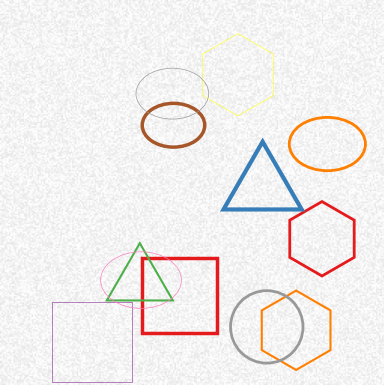[{"shape": "hexagon", "thickness": 2, "radius": 0.48, "center": [0.836, 0.38]}, {"shape": "square", "thickness": 2.5, "radius": 0.49, "center": [0.466, 0.232]}, {"shape": "triangle", "thickness": 3, "radius": 0.59, "center": [0.682, 0.515]}, {"shape": "triangle", "thickness": 1.5, "radius": 0.5, "center": [0.363, 0.269]}, {"shape": "square", "thickness": 0.5, "radius": 0.52, "center": [0.239, 0.112]}, {"shape": "oval", "thickness": 2, "radius": 0.49, "center": [0.85, 0.626]}, {"shape": "hexagon", "thickness": 1.5, "radius": 0.52, "center": [0.769, 0.142]}, {"shape": "hexagon", "thickness": 0.5, "radius": 0.53, "center": [0.618, 0.806]}, {"shape": "oval", "thickness": 2.5, "radius": 0.41, "center": [0.451, 0.675]}, {"shape": "oval", "thickness": 0.5, "radius": 0.52, "center": [0.366, 0.272]}, {"shape": "circle", "thickness": 2, "radius": 0.47, "center": [0.693, 0.151]}, {"shape": "oval", "thickness": 0.5, "radius": 0.47, "center": [0.448, 0.757]}]